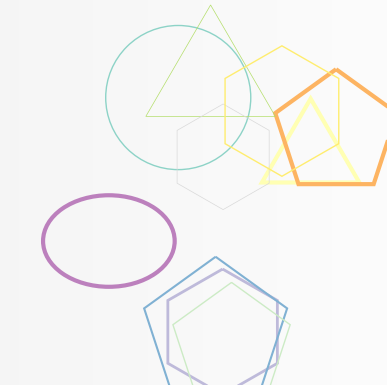[{"shape": "circle", "thickness": 1, "radius": 0.94, "center": [0.46, 0.747]}, {"shape": "triangle", "thickness": 3, "radius": 0.73, "center": [0.802, 0.599]}, {"shape": "hexagon", "thickness": 2, "radius": 0.82, "center": [0.574, 0.138]}, {"shape": "pentagon", "thickness": 1.5, "radius": 0.97, "center": [0.556, 0.139]}, {"shape": "pentagon", "thickness": 3, "radius": 0.83, "center": [0.867, 0.655]}, {"shape": "triangle", "thickness": 0.5, "radius": 0.97, "center": [0.543, 0.794]}, {"shape": "hexagon", "thickness": 0.5, "radius": 0.69, "center": [0.576, 0.593]}, {"shape": "oval", "thickness": 3, "radius": 0.85, "center": [0.281, 0.374]}, {"shape": "pentagon", "thickness": 1, "radius": 0.8, "center": [0.598, 0.107]}, {"shape": "hexagon", "thickness": 1, "radius": 0.85, "center": [0.728, 0.712]}]